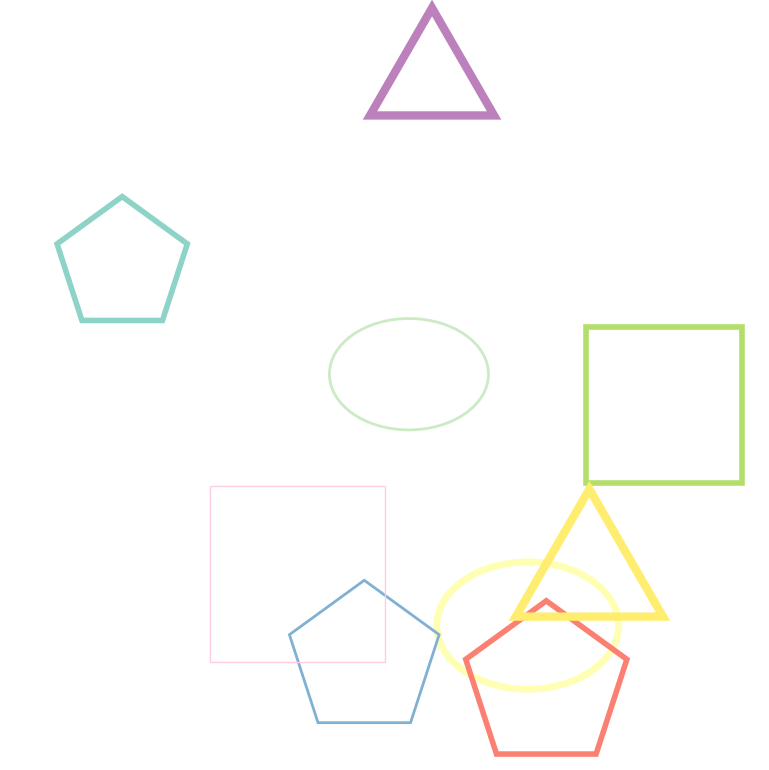[{"shape": "pentagon", "thickness": 2, "radius": 0.44, "center": [0.159, 0.656]}, {"shape": "oval", "thickness": 2.5, "radius": 0.59, "center": [0.685, 0.188]}, {"shape": "pentagon", "thickness": 2, "radius": 0.55, "center": [0.709, 0.11]}, {"shape": "pentagon", "thickness": 1, "radius": 0.51, "center": [0.473, 0.144]}, {"shape": "square", "thickness": 2, "radius": 0.51, "center": [0.863, 0.474]}, {"shape": "square", "thickness": 0.5, "radius": 0.57, "center": [0.386, 0.255]}, {"shape": "triangle", "thickness": 3, "radius": 0.47, "center": [0.561, 0.897]}, {"shape": "oval", "thickness": 1, "radius": 0.52, "center": [0.531, 0.514]}, {"shape": "triangle", "thickness": 3, "radius": 0.55, "center": [0.765, 0.254]}]